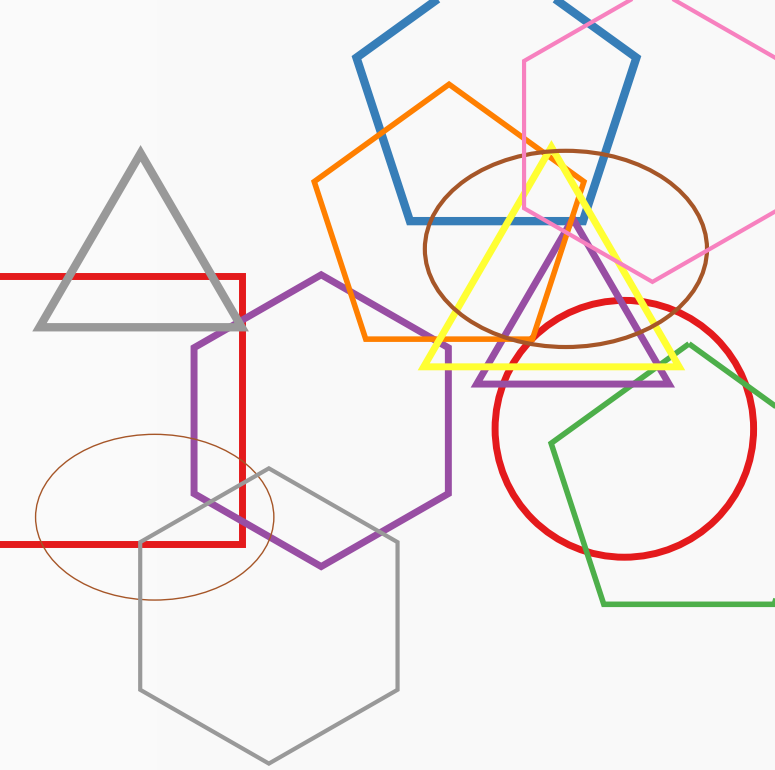[{"shape": "circle", "thickness": 2.5, "radius": 0.83, "center": [0.806, 0.443]}, {"shape": "square", "thickness": 2.5, "radius": 0.87, "center": [0.139, 0.467]}, {"shape": "pentagon", "thickness": 3, "radius": 0.95, "center": [0.641, 0.866]}, {"shape": "pentagon", "thickness": 2, "radius": 0.94, "center": [0.889, 0.366]}, {"shape": "hexagon", "thickness": 2.5, "radius": 0.95, "center": [0.414, 0.454]}, {"shape": "triangle", "thickness": 2.5, "radius": 0.72, "center": [0.739, 0.573]}, {"shape": "pentagon", "thickness": 2, "radius": 0.91, "center": [0.579, 0.708]}, {"shape": "triangle", "thickness": 2.5, "radius": 0.95, "center": [0.712, 0.619]}, {"shape": "oval", "thickness": 1.5, "radius": 0.91, "center": [0.73, 0.677]}, {"shape": "oval", "thickness": 0.5, "radius": 0.77, "center": [0.2, 0.328]}, {"shape": "hexagon", "thickness": 1.5, "radius": 0.96, "center": [0.842, 0.825]}, {"shape": "hexagon", "thickness": 1.5, "radius": 0.96, "center": [0.347, 0.2]}, {"shape": "triangle", "thickness": 3, "radius": 0.75, "center": [0.181, 0.65]}]